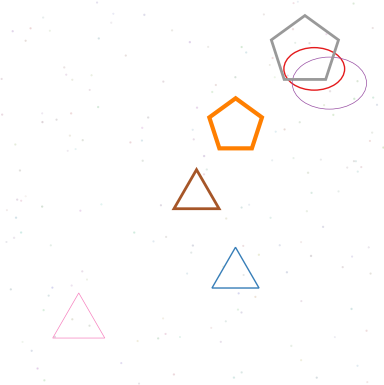[{"shape": "oval", "thickness": 1, "radius": 0.39, "center": [0.816, 0.821]}, {"shape": "triangle", "thickness": 1, "radius": 0.35, "center": [0.612, 0.287]}, {"shape": "oval", "thickness": 0.5, "radius": 0.48, "center": [0.855, 0.784]}, {"shape": "pentagon", "thickness": 3, "radius": 0.36, "center": [0.612, 0.673]}, {"shape": "triangle", "thickness": 2, "radius": 0.34, "center": [0.51, 0.492]}, {"shape": "triangle", "thickness": 0.5, "radius": 0.39, "center": [0.205, 0.161]}, {"shape": "pentagon", "thickness": 2, "radius": 0.46, "center": [0.792, 0.868]}]